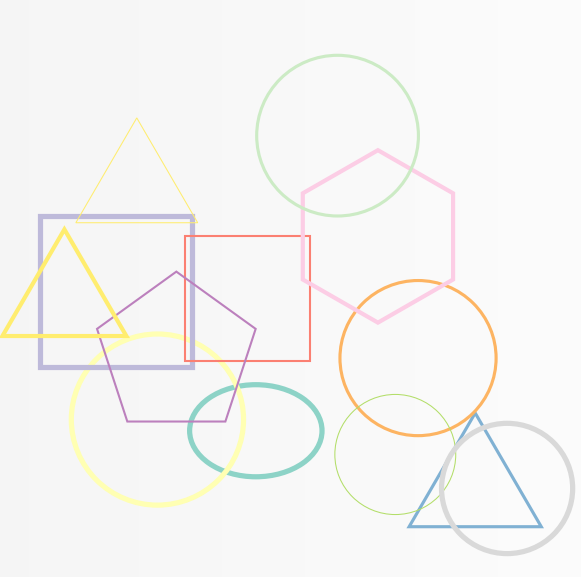[{"shape": "oval", "thickness": 2.5, "radius": 0.57, "center": [0.44, 0.253]}, {"shape": "circle", "thickness": 2.5, "radius": 0.74, "center": [0.271, 0.273]}, {"shape": "square", "thickness": 2.5, "radius": 0.65, "center": [0.2, 0.495]}, {"shape": "square", "thickness": 1, "radius": 0.54, "center": [0.426, 0.483]}, {"shape": "triangle", "thickness": 1.5, "radius": 0.66, "center": [0.818, 0.153]}, {"shape": "circle", "thickness": 1.5, "radius": 0.67, "center": [0.719, 0.379]}, {"shape": "circle", "thickness": 0.5, "radius": 0.52, "center": [0.68, 0.212]}, {"shape": "hexagon", "thickness": 2, "radius": 0.75, "center": [0.65, 0.59]}, {"shape": "circle", "thickness": 2.5, "radius": 0.56, "center": [0.872, 0.153]}, {"shape": "pentagon", "thickness": 1, "radius": 0.72, "center": [0.303, 0.385]}, {"shape": "circle", "thickness": 1.5, "radius": 0.7, "center": [0.581, 0.764]}, {"shape": "triangle", "thickness": 0.5, "radius": 0.61, "center": [0.235, 0.674]}, {"shape": "triangle", "thickness": 2, "radius": 0.62, "center": [0.111, 0.479]}]